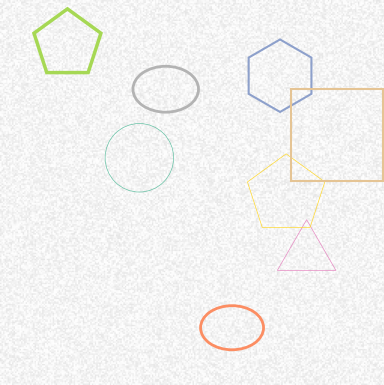[{"shape": "circle", "thickness": 0.5, "radius": 0.44, "center": [0.362, 0.59]}, {"shape": "oval", "thickness": 2, "radius": 0.41, "center": [0.603, 0.149]}, {"shape": "hexagon", "thickness": 1.5, "radius": 0.47, "center": [0.727, 0.803]}, {"shape": "triangle", "thickness": 0.5, "radius": 0.44, "center": [0.796, 0.342]}, {"shape": "pentagon", "thickness": 2.5, "radius": 0.46, "center": [0.175, 0.885]}, {"shape": "pentagon", "thickness": 0.5, "radius": 0.53, "center": [0.743, 0.495]}, {"shape": "square", "thickness": 1.5, "radius": 0.6, "center": [0.876, 0.649]}, {"shape": "oval", "thickness": 2, "radius": 0.43, "center": [0.43, 0.768]}]